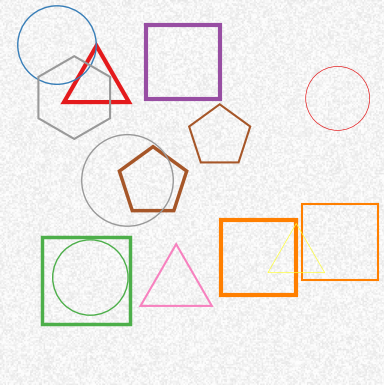[{"shape": "triangle", "thickness": 3, "radius": 0.49, "center": [0.251, 0.784]}, {"shape": "circle", "thickness": 0.5, "radius": 0.42, "center": [0.877, 0.744]}, {"shape": "circle", "thickness": 1, "radius": 0.51, "center": [0.148, 0.883]}, {"shape": "square", "thickness": 2.5, "radius": 0.57, "center": [0.224, 0.272]}, {"shape": "circle", "thickness": 1, "radius": 0.49, "center": [0.235, 0.279]}, {"shape": "square", "thickness": 3, "radius": 0.48, "center": [0.475, 0.839]}, {"shape": "square", "thickness": 3, "radius": 0.49, "center": [0.671, 0.331]}, {"shape": "square", "thickness": 1.5, "radius": 0.49, "center": [0.884, 0.371]}, {"shape": "triangle", "thickness": 0.5, "radius": 0.43, "center": [0.77, 0.334]}, {"shape": "pentagon", "thickness": 1.5, "radius": 0.42, "center": [0.571, 0.646]}, {"shape": "pentagon", "thickness": 2.5, "radius": 0.46, "center": [0.398, 0.527]}, {"shape": "triangle", "thickness": 1.5, "radius": 0.53, "center": [0.458, 0.259]}, {"shape": "circle", "thickness": 1, "radius": 0.59, "center": [0.331, 0.531]}, {"shape": "hexagon", "thickness": 1.5, "radius": 0.54, "center": [0.193, 0.747]}]